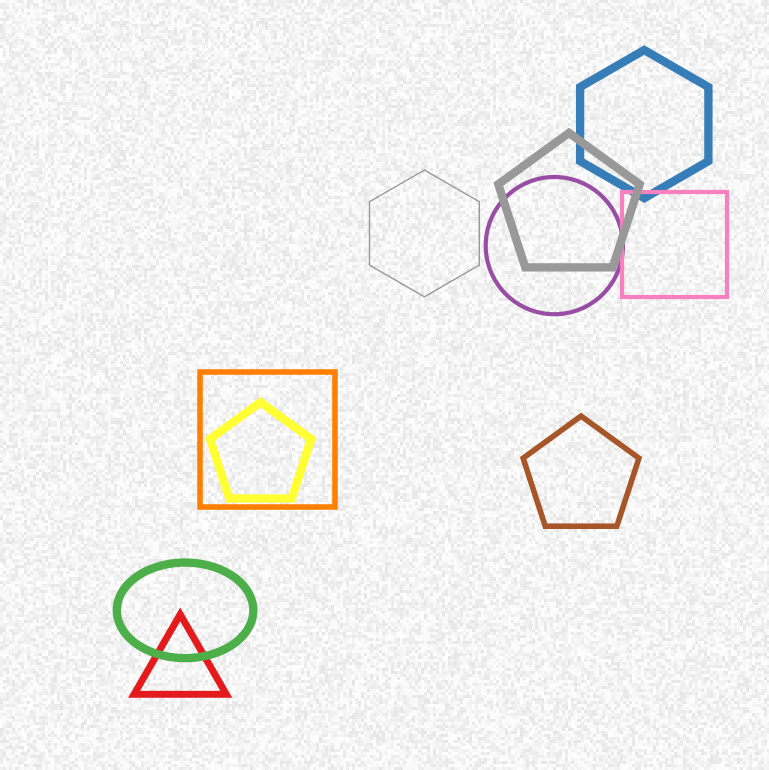[{"shape": "triangle", "thickness": 2.5, "radius": 0.35, "center": [0.234, 0.133]}, {"shape": "hexagon", "thickness": 3, "radius": 0.48, "center": [0.837, 0.839]}, {"shape": "oval", "thickness": 3, "radius": 0.44, "center": [0.24, 0.207]}, {"shape": "circle", "thickness": 1.5, "radius": 0.45, "center": [0.72, 0.681]}, {"shape": "square", "thickness": 2, "radius": 0.44, "center": [0.347, 0.429]}, {"shape": "pentagon", "thickness": 3, "radius": 0.35, "center": [0.338, 0.409]}, {"shape": "pentagon", "thickness": 2, "radius": 0.4, "center": [0.755, 0.381]}, {"shape": "square", "thickness": 1.5, "radius": 0.34, "center": [0.876, 0.682]}, {"shape": "hexagon", "thickness": 0.5, "radius": 0.41, "center": [0.551, 0.697]}, {"shape": "pentagon", "thickness": 3, "radius": 0.48, "center": [0.739, 0.731]}]